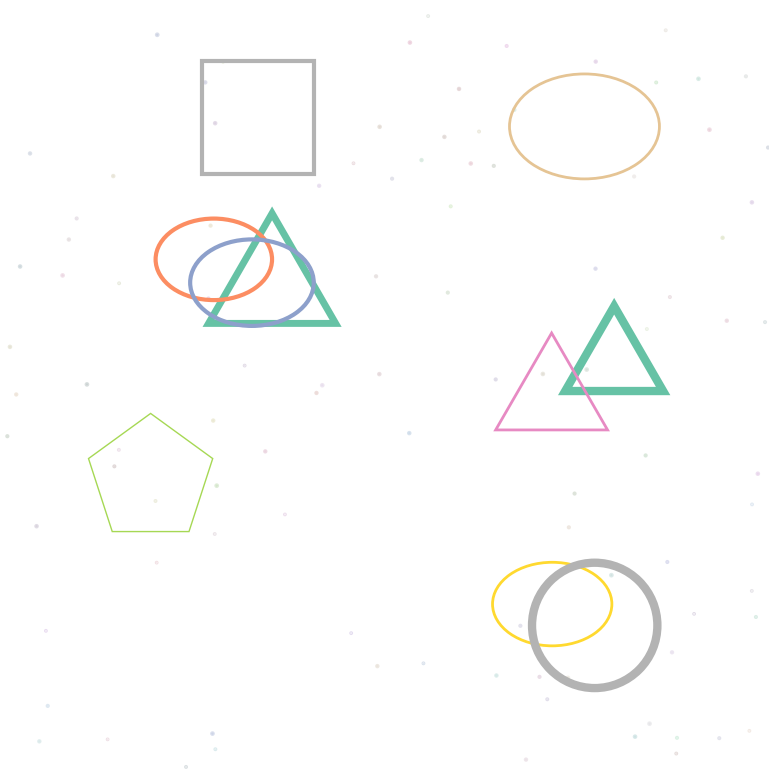[{"shape": "triangle", "thickness": 2.5, "radius": 0.48, "center": [0.353, 0.628]}, {"shape": "triangle", "thickness": 3, "radius": 0.37, "center": [0.798, 0.529]}, {"shape": "oval", "thickness": 1.5, "radius": 0.38, "center": [0.278, 0.663]}, {"shape": "oval", "thickness": 1.5, "radius": 0.4, "center": [0.327, 0.633]}, {"shape": "triangle", "thickness": 1, "radius": 0.42, "center": [0.716, 0.484]}, {"shape": "pentagon", "thickness": 0.5, "radius": 0.42, "center": [0.196, 0.378]}, {"shape": "oval", "thickness": 1, "radius": 0.39, "center": [0.717, 0.215]}, {"shape": "oval", "thickness": 1, "radius": 0.49, "center": [0.759, 0.836]}, {"shape": "square", "thickness": 1.5, "radius": 0.37, "center": [0.335, 0.848]}, {"shape": "circle", "thickness": 3, "radius": 0.41, "center": [0.772, 0.188]}]